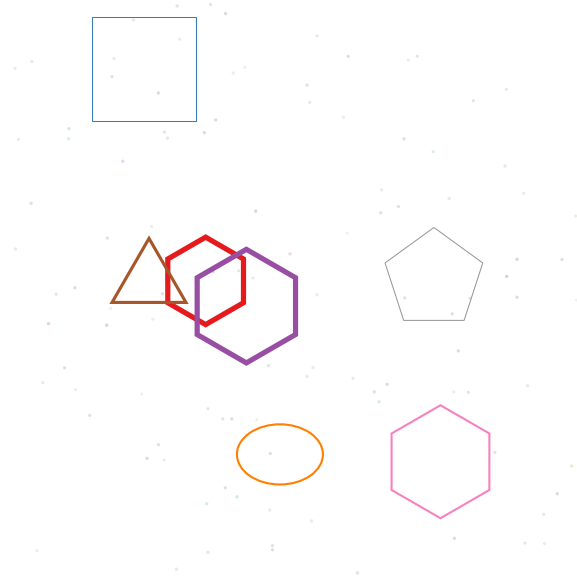[{"shape": "hexagon", "thickness": 2.5, "radius": 0.38, "center": [0.356, 0.513]}, {"shape": "square", "thickness": 0.5, "radius": 0.45, "center": [0.25, 0.88]}, {"shape": "hexagon", "thickness": 2.5, "radius": 0.49, "center": [0.427, 0.469]}, {"shape": "oval", "thickness": 1, "radius": 0.37, "center": [0.485, 0.212]}, {"shape": "triangle", "thickness": 1.5, "radius": 0.37, "center": [0.258, 0.512]}, {"shape": "hexagon", "thickness": 1, "radius": 0.49, "center": [0.763, 0.2]}, {"shape": "pentagon", "thickness": 0.5, "radius": 0.44, "center": [0.751, 0.516]}]